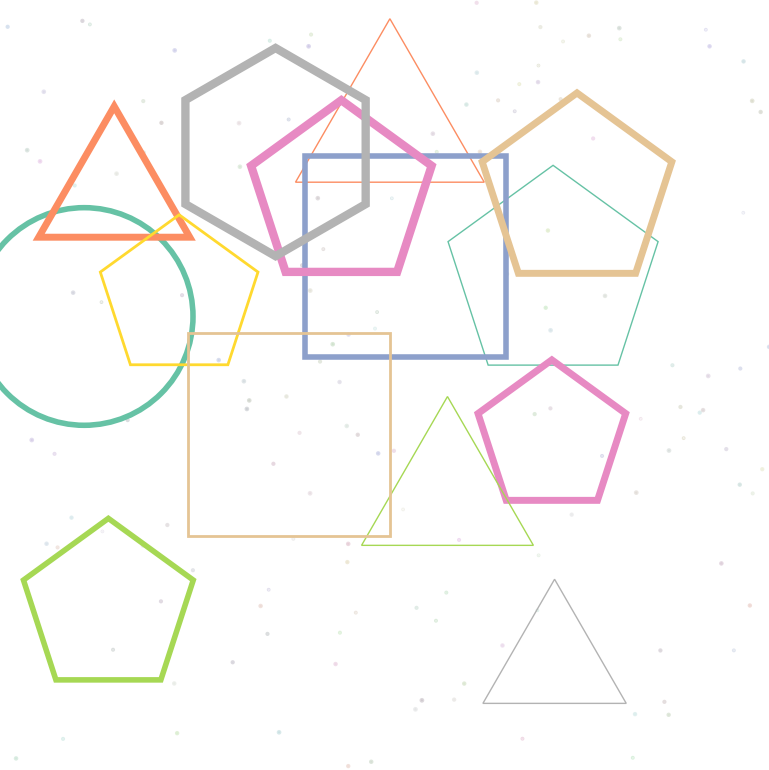[{"shape": "pentagon", "thickness": 0.5, "radius": 0.72, "center": [0.718, 0.642]}, {"shape": "circle", "thickness": 2, "radius": 0.71, "center": [0.109, 0.589]}, {"shape": "triangle", "thickness": 2.5, "radius": 0.57, "center": [0.148, 0.749]}, {"shape": "triangle", "thickness": 0.5, "radius": 0.71, "center": [0.506, 0.834]}, {"shape": "square", "thickness": 2, "radius": 0.65, "center": [0.527, 0.667]}, {"shape": "pentagon", "thickness": 3, "radius": 0.62, "center": [0.443, 0.747]}, {"shape": "pentagon", "thickness": 2.5, "radius": 0.5, "center": [0.717, 0.432]}, {"shape": "pentagon", "thickness": 2, "radius": 0.58, "center": [0.141, 0.211]}, {"shape": "triangle", "thickness": 0.5, "radius": 0.64, "center": [0.581, 0.356]}, {"shape": "pentagon", "thickness": 1, "radius": 0.54, "center": [0.233, 0.613]}, {"shape": "square", "thickness": 1, "radius": 0.66, "center": [0.375, 0.435]}, {"shape": "pentagon", "thickness": 2.5, "radius": 0.65, "center": [0.749, 0.75]}, {"shape": "triangle", "thickness": 0.5, "radius": 0.54, "center": [0.72, 0.14]}, {"shape": "hexagon", "thickness": 3, "radius": 0.68, "center": [0.358, 0.803]}]